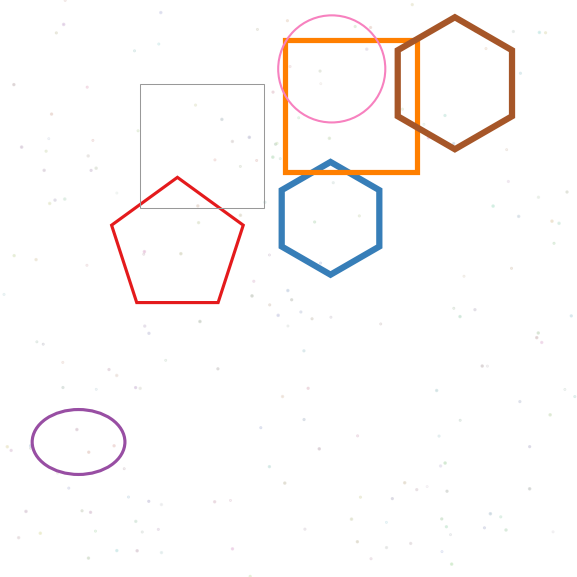[{"shape": "pentagon", "thickness": 1.5, "radius": 0.6, "center": [0.307, 0.572]}, {"shape": "hexagon", "thickness": 3, "radius": 0.49, "center": [0.572, 0.621]}, {"shape": "oval", "thickness": 1.5, "radius": 0.4, "center": [0.136, 0.234]}, {"shape": "square", "thickness": 2.5, "radius": 0.57, "center": [0.608, 0.815]}, {"shape": "hexagon", "thickness": 3, "radius": 0.57, "center": [0.788, 0.855]}, {"shape": "circle", "thickness": 1, "radius": 0.46, "center": [0.574, 0.88]}, {"shape": "square", "thickness": 0.5, "radius": 0.54, "center": [0.35, 0.747]}]